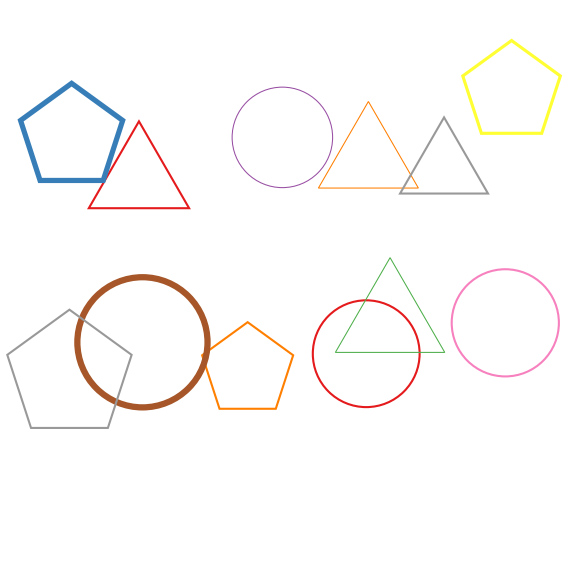[{"shape": "triangle", "thickness": 1, "radius": 0.5, "center": [0.241, 0.689]}, {"shape": "circle", "thickness": 1, "radius": 0.46, "center": [0.634, 0.387]}, {"shape": "pentagon", "thickness": 2.5, "radius": 0.46, "center": [0.124, 0.762]}, {"shape": "triangle", "thickness": 0.5, "radius": 0.55, "center": [0.675, 0.444]}, {"shape": "circle", "thickness": 0.5, "radius": 0.43, "center": [0.489, 0.761]}, {"shape": "pentagon", "thickness": 1, "radius": 0.41, "center": [0.429, 0.358]}, {"shape": "triangle", "thickness": 0.5, "radius": 0.5, "center": [0.638, 0.723]}, {"shape": "pentagon", "thickness": 1.5, "radius": 0.44, "center": [0.886, 0.84]}, {"shape": "circle", "thickness": 3, "radius": 0.56, "center": [0.247, 0.406]}, {"shape": "circle", "thickness": 1, "radius": 0.46, "center": [0.875, 0.44]}, {"shape": "pentagon", "thickness": 1, "radius": 0.57, "center": [0.12, 0.35]}, {"shape": "triangle", "thickness": 1, "radius": 0.44, "center": [0.769, 0.708]}]